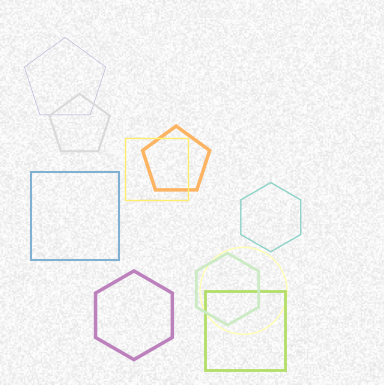[{"shape": "hexagon", "thickness": 1, "radius": 0.45, "center": [0.703, 0.436]}, {"shape": "circle", "thickness": 1, "radius": 0.56, "center": [0.633, 0.245]}, {"shape": "pentagon", "thickness": 0.5, "radius": 0.56, "center": [0.169, 0.792]}, {"shape": "square", "thickness": 1.5, "radius": 0.57, "center": [0.195, 0.438]}, {"shape": "pentagon", "thickness": 2.5, "radius": 0.46, "center": [0.457, 0.581]}, {"shape": "square", "thickness": 2, "radius": 0.51, "center": [0.636, 0.142]}, {"shape": "pentagon", "thickness": 1.5, "radius": 0.41, "center": [0.207, 0.674]}, {"shape": "hexagon", "thickness": 2.5, "radius": 0.58, "center": [0.348, 0.181]}, {"shape": "hexagon", "thickness": 2, "radius": 0.47, "center": [0.591, 0.249]}, {"shape": "square", "thickness": 1, "radius": 0.4, "center": [0.407, 0.561]}]